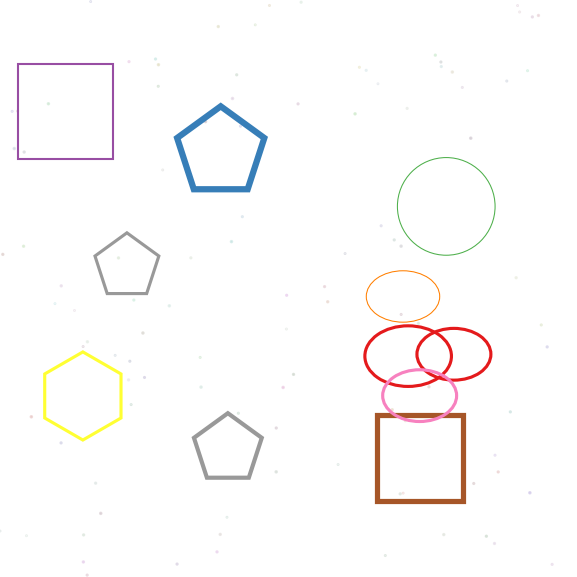[{"shape": "oval", "thickness": 1.5, "radius": 0.37, "center": [0.707, 0.382]}, {"shape": "oval", "thickness": 1.5, "radius": 0.32, "center": [0.786, 0.386]}, {"shape": "pentagon", "thickness": 3, "radius": 0.4, "center": [0.382, 0.736]}, {"shape": "circle", "thickness": 0.5, "radius": 0.42, "center": [0.773, 0.642]}, {"shape": "square", "thickness": 1, "radius": 0.41, "center": [0.114, 0.806]}, {"shape": "oval", "thickness": 0.5, "radius": 0.32, "center": [0.698, 0.486]}, {"shape": "hexagon", "thickness": 1.5, "radius": 0.38, "center": [0.143, 0.313]}, {"shape": "square", "thickness": 2.5, "radius": 0.37, "center": [0.727, 0.206]}, {"shape": "oval", "thickness": 1.5, "radius": 0.32, "center": [0.727, 0.314]}, {"shape": "pentagon", "thickness": 2, "radius": 0.31, "center": [0.395, 0.222]}, {"shape": "pentagon", "thickness": 1.5, "radius": 0.29, "center": [0.22, 0.538]}]